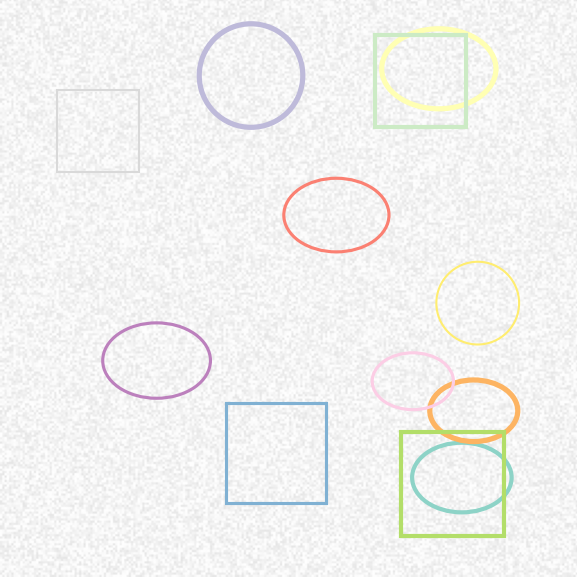[{"shape": "oval", "thickness": 2, "radius": 0.43, "center": [0.8, 0.172]}, {"shape": "oval", "thickness": 2.5, "radius": 0.49, "center": [0.76, 0.88]}, {"shape": "circle", "thickness": 2.5, "radius": 0.45, "center": [0.435, 0.868]}, {"shape": "oval", "thickness": 1.5, "radius": 0.46, "center": [0.583, 0.627]}, {"shape": "square", "thickness": 1.5, "radius": 0.43, "center": [0.478, 0.214]}, {"shape": "oval", "thickness": 2.5, "radius": 0.38, "center": [0.82, 0.288]}, {"shape": "square", "thickness": 2, "radius": 0.45, "center": [0.784, 0.161]}, {"shape": "oval", "thickness": 1.5, "radius": 0.35, "center": [0.715, 0.339]}, {"shape": "square", "thickness": 1, "radius": 0.36, "center": [0.17, 0.773]}, {"shape": "oval", "thickness": 1.5, "radius": 0.47, "center": [0.271, 0.375]}, {"shape": "square", "thickness": 2, "radius": 0.4, "center": [0.728, 0.859]}, {"shape": "circle", "thickness": 1, "radius": 0.36, "center": [0.827, 0.474]}]